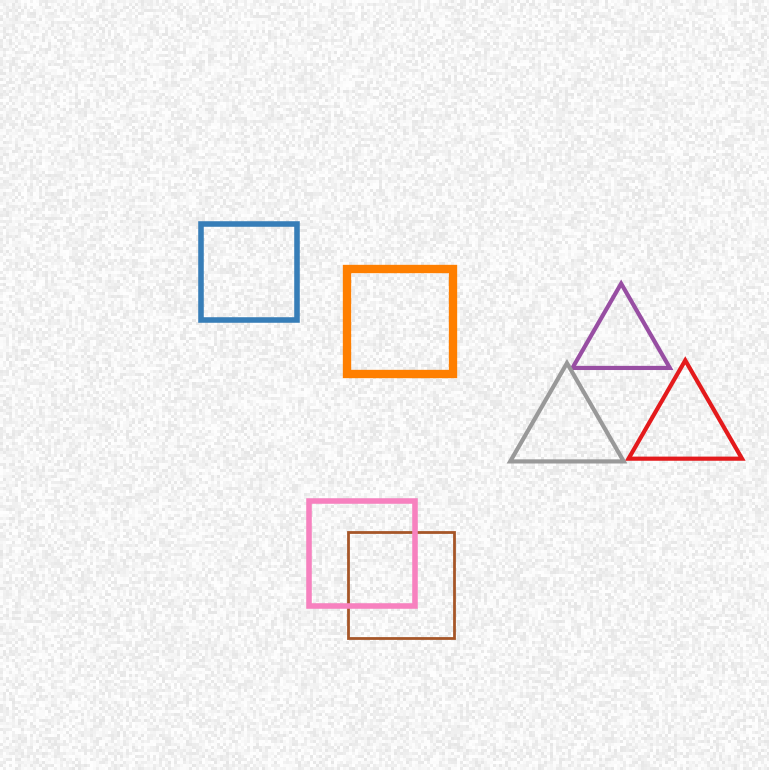[{"shape": "triangle", "thickness": 1.5, "radius": 0.43, "center": [0.89, 0.447]}, {"shape": "square", "thickness": 2, "radius": 0.31, "center": [0.323, 0.647]}, {"shape": "triangle", "thickness": 1.5, "radius": 0.37, "center": [0.807, 0.559]}, {"shape": "square", "thickness": 3, "radius": 0.34, "center": [0.519, 0.582]}, {"shape": "square", "thickness": 1, "radius": 0.34, "center": [0.52, 0.24]}, {"shape": "square", "thickness": 2, "radius": 0.34, "center": [0.47, 0.281]}, {"shape": "triangle", "thickness": 1.5, "radius": 0.43, "center": [0.736, 0.443]}]